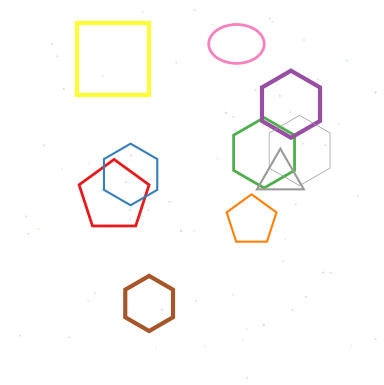[{"shape": "pentagon", "thickness": 2, "radius": 0.48, "center": [0.296, 0.49]}, {"shape": "hexagon", "thickness": 1.5, "radius": 0.4, "center": [0.339, 0.547]}, {"shape": "hexagon", "thickness": 2, "radius": 0.46, "center": [0.686, 0.603]}, {"shape": "hexagon", "thickness": 3, "radius": 0.44, "center": [0.756, 0.729]}, {"shape": "pentagon", "thickness": 1.5, "radius": 0.34, "center": [0.653, 0.427]}, {"shape": "square", "thickness": 3, "radius": 0.47, "center": [0.293, 0.847]}, {"shape": "hexagon", "thickness": 3, "radius": 0.36, "center": [0.387, 0.212]}, {"shape": "oval", "thickness": 2, "radius": 0.36, "center": [0.614, 0.886]}, {"shape": "hexagon", "thickness": 0.5, "radius": 0.46, "center": [0.778, 0.609]}, {"shape": "triangle", "thickness": 1.5, "radius": 0.35, "center": [0.728, 0.543]}]